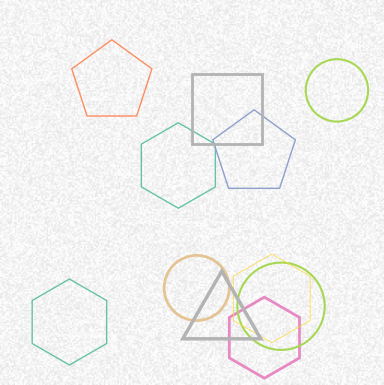[{"shape": "hexagon", "thickness": 1, "radius": 0.56, "center": [0.18, 0.164]}, {"shape": "hexagon", "thickness": 1, "radius": 0.56, "center": [0.463, 0.57]}, {"shape": "pentagon", "thickness": 1, "radius": 0.55, "center": [0.291, 0.787]}, {"shape": "pentagon", "thickness": 1, "radius": 0.56, "center": [0.66, 0.602]}, {"shape": "hexagon", "thickness": 2, "radius": 0.53, "center": [0.687, 0.123]}, {"shape": "circle", "thickness": 1.5, "radius": 0.41, "center": [0.875, 0.765]}, {"shape": "circle", "thickness": 1.5, "radius": 0.57, "center": [0.73, 0.205]}, {"shape": "hexagon", "thickness": 0.5, "radius": 0.58, "center": [0.706, 0.225]}, {"shape": "circle", "thickness": 2, "radius": 0.42, "center": [0.511, 0.252]}, {"shape": "triangle", "thickness": 2.5, "radius": 0.59, "center": [0.576, 0.179]}, {"shape": "square", "thickness": 2, "radius": 0.46, "center": [0.59, 0.717]}]